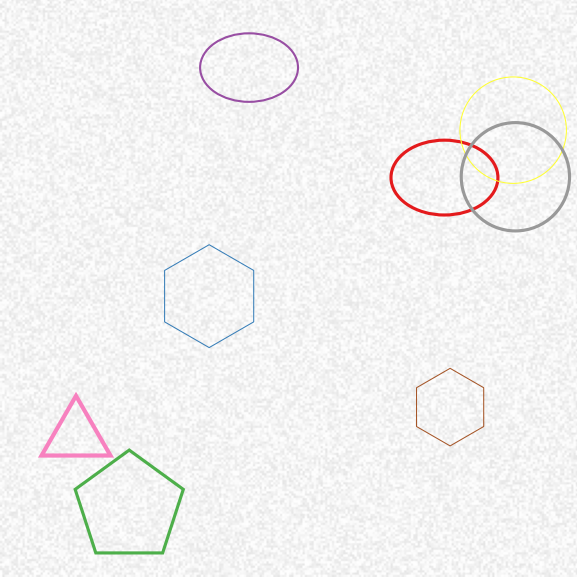[{"shape": "oval", "thickness": 1.5, "radius": 0.46, "center": [0.77, 0.692]}, {"shape": "hexagon", "thickness": 0.5, "radius": 0.45, "center": [0.362, 0.486]}, {"shape": "pentagon", "thickness": 1.5, "radius": 0.49, "center": [0.224, 0.121]}, {"shape": "oval", "thickness": 1, "radius": 0.42, "center": [0.431, 0.882]}, {"shape": "circle", "thickness": 0.5, "radius": 0.46, "center": [0.889, 0.774]}, {"shape": "hexagon", "thickness": 0.5, "radius": 0.34, "center": [0.779, 0.294]}, {"shape": "triangle", "thickness": 2, "radius": 0.34, "center": [0.132, 0.245]}, {"shape": "circle", "thickness": 1.5, "radius": 0.47, "center": [0.892, 0.693]}]